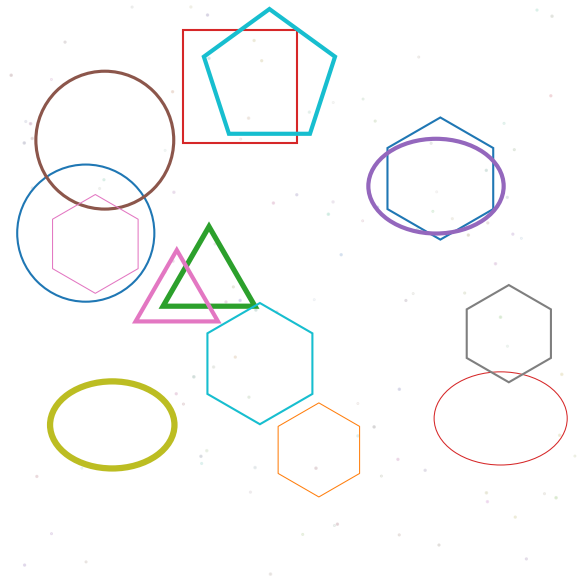[{"shape": "hexagon", "thickness": 1, "radius": 0.53, "center": [0.763, 0.69]}, {"shape": "circle", "thickness": 1, "radius": 0.59, "center": [0.149, 0.595]}, {"shape": "hexagon", "thickness": 0.5, "radius": 0.41, "center": [0.552, 0.22]}, {"shape": "triangle", "thickness": 2.5, "radius": 0.46, "center": [0.362, 0.515]}, {"shape": "oval", "thickness": 0.5, "radius": 0.58, "center": [0.867, 0.275]}, {"shape": "square", "thickness": 1, "radius": 0.49, "center": [0.416, 0.85]}, {"shape": "oval", "thickness": 2, "radius": 0.59, "center": [0.755, 0.677]}, {"shape": "circle", "thickness": 1.5, "radius": 0.6, "center": [0.181, 0.756]}, {"shape": "triangle", "thickness": 2, "radius": 0.41, "center": [0.306, 0.484]}, {"shape": "hexagon", "thickness": 0.5, "radius": 0.43, "center": [0.165, 0.577]}, {"shape": "hexagon", "thickness": 1, "radius": 0.42, "center": [0.881, 0.421]}, {"shape": "oval", "thickness": 3, "radius": 0.54, "center": [0.194, 0.263]}, {"shape": "hexagon", "thickness": 1, "radius": 0.52, "center": [0.45, 0.369]}, {"shape": "pentagon", "thickness": 2, "radius": 0.6, "center": [0.467, 0.864]}]